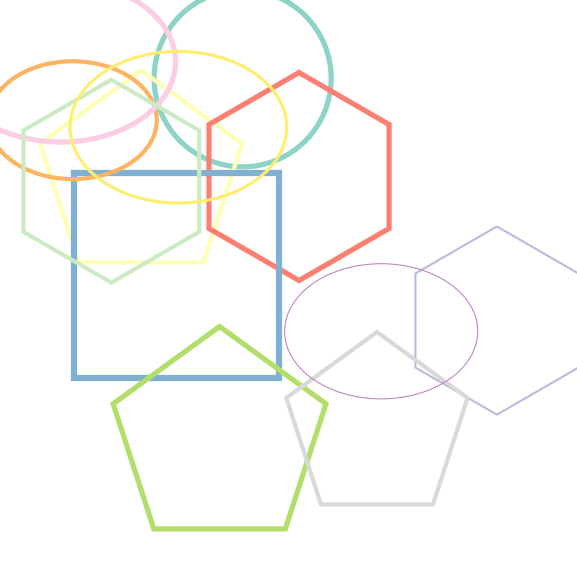[{"shape": "circle", "thickness": 2.5, "radius": 0.77, "center": [0.42, 0.864]}, {"shape": "pentagon", "thickness": 2, "radius": 0.92, "center": [0.244, 0.694]}, {"shape": "hexagon", "thickness": 1, "radius": 0.81, "center": [0.86, 0.444]}, {"shape": "hexagon", "thickness": 2.5, "radius": 0.9, "center": [0.518, 0.693]}, {"shape": "square", "thickness": 3, "radius": 0.89, "center": [0.306, 0.522]}, {"shape": "oval", "thickness": 2, "radius": 0.73, "center": [0.126, 0.791]}, {"shape": "pentagon", "thickness": 2.5, "radius": 0.97, "center": [0.38, 0.24]}, {"shape": "oval", "thickness": 2.5, "radius": 0.99, "center": [0.105, 0.892]}, {"shape": "pentagon", "thickness": 2, "radius": 0.83, "center": [0.653, 0.259]}, {"shape": "oval", "thickness": 0.5, "radius": 0.84, "center": [0.66, 0.425]}, {"shape": "hexagon", "thickness": 2, "radius": 0.88, "center": [0.193, 0.685]}, {"shape": "oval", "thickness": 1.5, "radius": 0.94, "center": [0.309, 0.779]}]